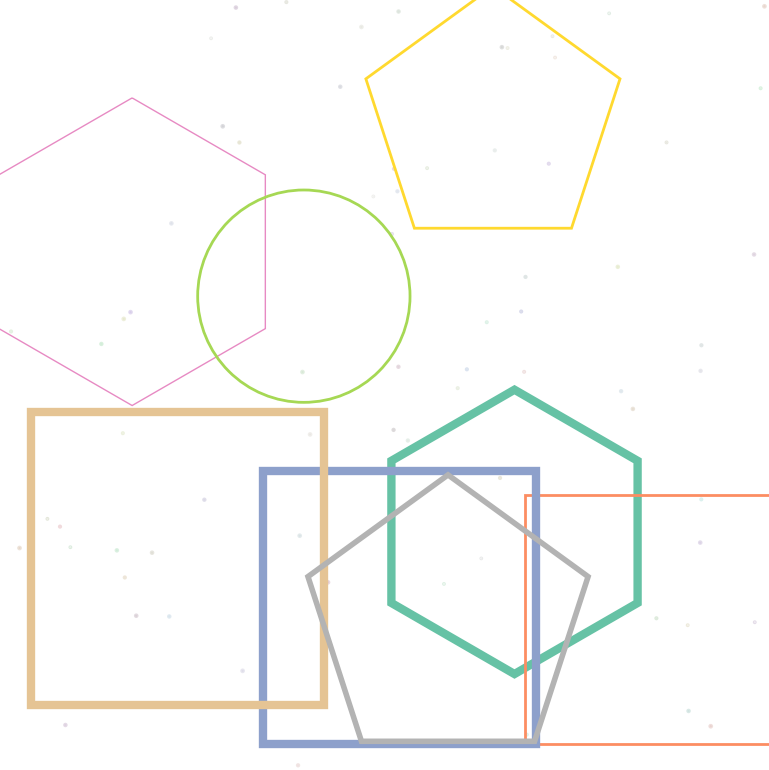[{"shape": "hexagon", "thickness": 3, "radius": 0.92, "center": [0.668, 0.309]}, {"shape": "square", "thickness": 1, "radius": 0.81, "center": [0.844, 0.195]}, {"shape": "square", "thickness": 3, "radius": 0.89, "center": [0.519, 0.211]}, {"shape": "hexagon", "thickness": 0.5, "radius": 1.0, "center": [0.172, 0.673]}, {"shape": "circle", "thickness": 1, "radius": 0.69, "center": [0.395, 0.615]}, {"shape": "pentagon", "thickness": 1, "radius": 0.87, "center": [0.64, 0.844]}, {"shape": "square", "thickness": 3, "radius": 0.95, "center": [0.23, 0.274]}, {"shape": "pentagon", "thickness": 2, "radius": 0.96, "center": [0.582, 0.192]}]